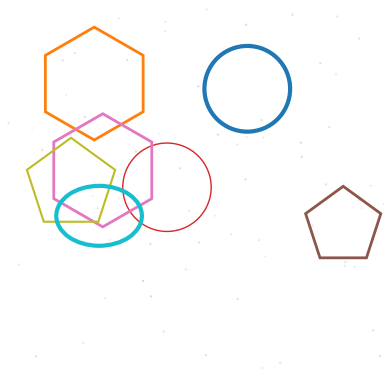[{"shape": "circle", "thickness": 3, "radius": 0.56, "center": [0.642, 0.769]}, {"shape": "hexagon", "thickness": 2, "radius": 0.73, "center": [0.245, 0.783]}, {"shape": "circle", "thickness": 1, "radius": 0.57, "center": [0.434, 0.514]}, {"shape": "pentagon", "thickness": 2, "radius": 0.51, "center": [0.891, 0.413]}, {"shape": "hexagon", "thickness": 2, "radius": 0.73, "center": [0.267, 0.558]}, {"shape": "pentagon", "thickness": 1.5, "radius": 0.6, "center": [0.184, 0.522]}, {"shape": "oval", "thickness": 3, "radius": 0.56, "center": [0.257, 0.439]}]